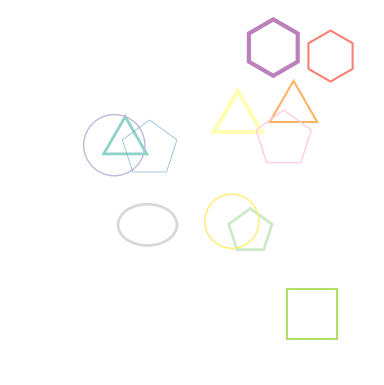[{"shape": "triangle", "thickness": 2, "radius": 0.32, "center": [0.325, 0.633]}, {"shape": "triangle", "thickness": 3, "radius": 0.36, "center": [0.618, 0.693]}, {"shape": "circle", "thickness": 1, "radius": 0.4, "center": [0.297, 0.623]}, {"shape": "hexagon", "thickness": 1.5, "radius": 0.33, "center": [0.858, 0.854]}, {"shape": "pentagon", "thickness": 0.5, "radius": 0.37, "center": [0.389, 0.614]}, {"shape": "triangle", "thickness": 1.5, "radius": 0.36, "center": [0.762, 0.719]}, {"shape": "square", "thickness": 1.5, "radius": 0.33, "center": [0.811, 0.184]}, {"shape": "pentagon", "thickness": 1, "radius": 0.38, "center": [0.737, 0.639]}, {"shape": "oval", "thickness": 2, "radius": 0.38, "center": [0.383, 0.416]}, {"shape": "hexagon", "thickness": 3, "radius": 0.37, "center": [0.71, 0.876]}, {"shape": "pentagon", "thickness": 2, "radius": 0.3, "center": [0.65, 0.399]}, {"shape": "circle", "thickness": 1, "radius": 0.35, "center": [0.602, 0.425]}]